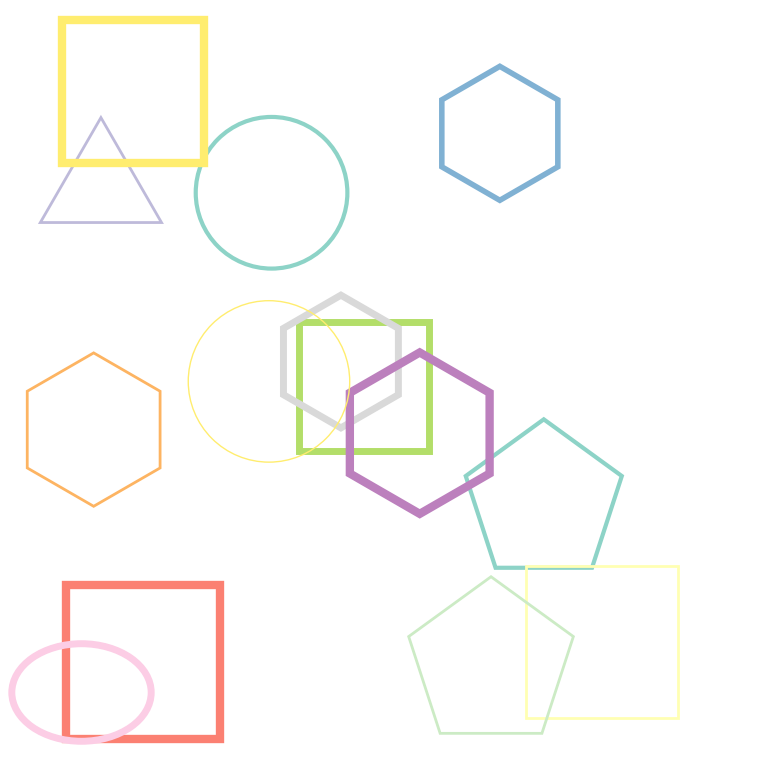[{"shape": "pentagon", "thickness": 1.5, "radius": 0.53, "center": [0.706, 0.349]}, {"shape": "circle", "thickness": 1.5, "radius": 0.49, "center": [0.353, 0.75]}, {"shape": "square", "thickness": 1, "radius": 0.49, "center": [0.782, 0.167]}, {"shape": "triangle", "thickness": 1, "radius": 0.45, "center": [0.131, 0.756]}, {"shape": "square", "thickness": 3, "radius": 0.5, "center": [0.186, 0.14]}, {"shape": "hexagon", "thickness": 2, "radius": 0.43, "center": [0.649, 0.827]}, {"shape": "hexagon", "thickness": 1, "radius": 0.5, "center": [0.122, 0.442]}, {"shape": "square", "thickness": 2.5, "radius": 0.42, "center": [0.473, 0.498]}, {"shape": "oval", "thickness": 2.5, "radius": 0.45, "center": [0.106, 0.101]}, {"shape": "hexagon", "thickness": 2.5, "radius": 0.43, "center": [0.443, 0.53]}, {"shape": "hexagon", "thickness": 3, "radius": 0.52, "center": [0.545, 0.437]}, {"shape": "pentagon", "thickness": 1, "radius": 0.56, "center": [0.638, 0.139]}, {"shape": "circle", "thickness": 0.5, "radius": 0.52, "center": [0.349, 0.505]}, {"shape": "square", "thickness": 3, "radius": 0.46, "center": [0.173, 0.881]}]